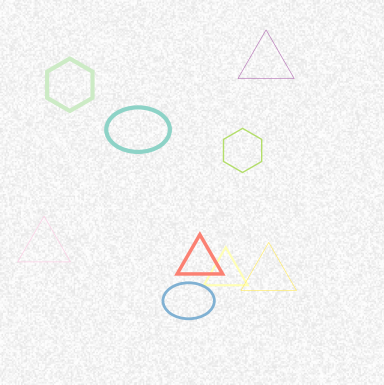[{"shape": "oval", "thickness": 3, "radius": 0.41, "center": [0.359, 0.663]}, {"shape": "triangle", "thickness": 1.5, "radius": 0.33, "center": [0.586, 0.292]}, {"shape": "triangle", "thickness": 2.5, "radius": 0.34, "center": [0.519, 0.323]}, {"shape": "oval", "thickness": 2, "radius": 0.33, "center": [0.49, 0.219]}, {"shape": "hexagon", "thickness": 1, "radius": 0.29, "center": [0.63, 0.609]}, {"shape": "triangle", "thickness": 0.5, "radius": 0.4, "center": [0.115, 0.359]}, {"shape": "triangle", "thickness": 0.5, "radius": 0.42, "center": [0.691, 0.838]}, {"shape": "hexagon", "thickness": 3, "radius": 0.34, "center": [0.181, 0.78]}, {"shape": "triangle", "thickness": 0.5, "radius": 0.42, "center": [0.698, 0.287]}]